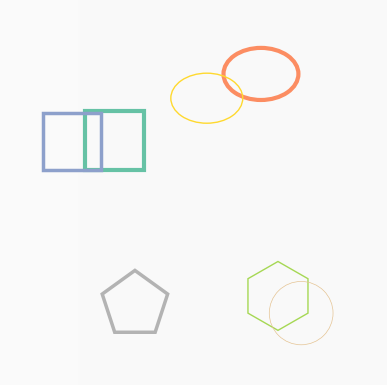[{"shape": "square", "thickness": 3, "radius": 0.38, "center": [0.295, 0.635]}, {"shape": "oval", "thickness": 3, "radius": 0.48, "center": [0.673, 0.808]}, {"shape": "square", "thickness": 2.5, "radius": 0.37, "center": [0.185, 0.632]}, {"shape": "hexagon", "thickness": 1, "radius": 0.45, "center": [0.717, 0.231]}, {"shape": "oval", "thickness": 1, "radius": 0.46, "center": [0.534, 0.745]}, {"shape": "circle", "thickness": 0.5, "radius": 0.41, "center": [0.777, 0.187]}, {"shape": "pentagon", "thickness": 2.5, "radius": 0.44, "center": [0.348, 0.209]}]